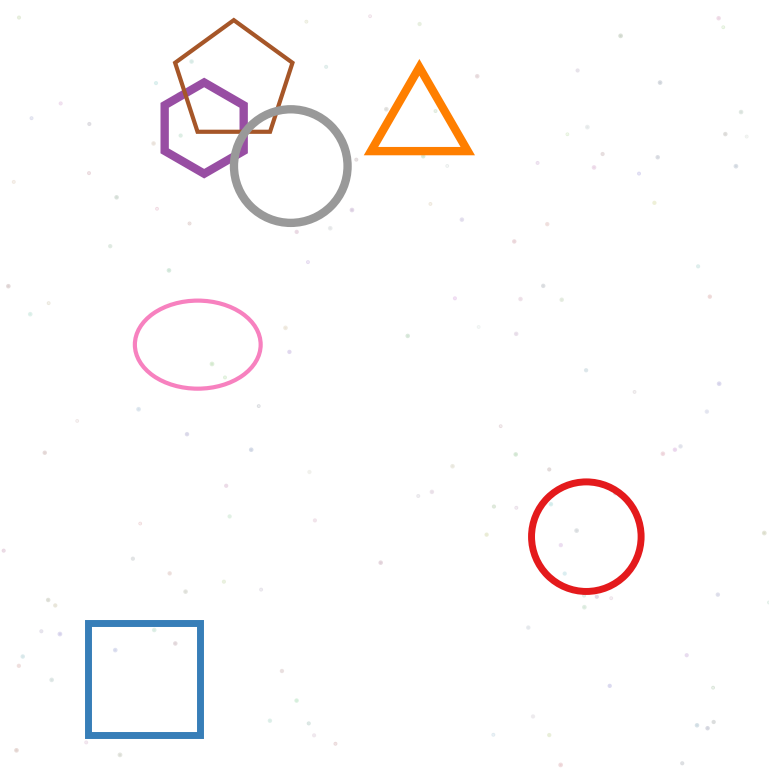[{"shape": "circle", "thickness": 2.5, "radius": 0.36, "center": [0.761, 0.303]}, {"shape": "square", "thickness": 2.5, "radius": 0.36, "center": [0.187, 0.118]}, {"shape": "hexagon", "thickness": 3, "radius": 0.3, "center": [0.265, 0.834]}, {"shape": "triangle", "thickness": 3, "radius": 0.36, "center": [0.545, 0.84]}, {"shape": "pentagon", "thickness": 1.5, "radius": 0.4, "center": [0.304, 0.894]}, {"shape": "oval", "thickness": 1.5, "radius": 0.41, "center": [0.257, 0.552]}, {"shape": "circle", "thickness": 3, "radius": 0.37, "center": [0.378, 0.784]}]